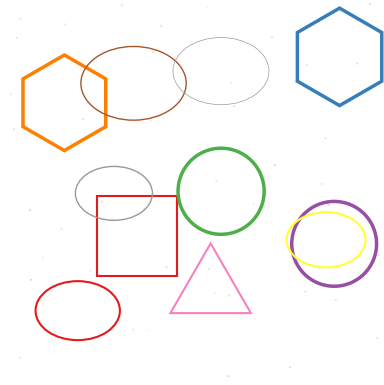[{"shape": "oval", "thickness": 1.5, "radius": 0.55, "center": [0.202, 0.193]}, {"shape": "square", "thickness": 1.5, "radius": 0.52, "center": [0.356, 0.386]}, {"shape": "hexagon", "thickness": 2.5, "radius": 0.63, "center": [0.882, 0.852]}, {"shape": "circle", "thickness": 2.5, "radius": 0.56, "center": [0.574, 0.503]}, {"shape": "circle", "thickness": 2.5, "radius": 0.55, "center": [0.868, 0.367]}, {"shape": "hexagon", "thickness": 2.5, "radius": 0.62, "center": [0.167, 0.733]}, {"shape": "oval", "thickness": 1.5, "radius": 0.51, "center": [0.847, 0.377]}, {"shape": "oval", "thickness": 1, "radius": 0.68, "center": [0.347, 0.784]}, {"shape": "triangle", "thickness": 1.5, "radius": 0.6, "center": [0.547, 0.247]}, {"shape": "oval", "thickness": 1, "radius": 0.5, "center": [0.296, 0.498]}, {"shape": "oval", "thickness": 0.5, "radius": 0.62, "center": [0.574, 0.815]}]